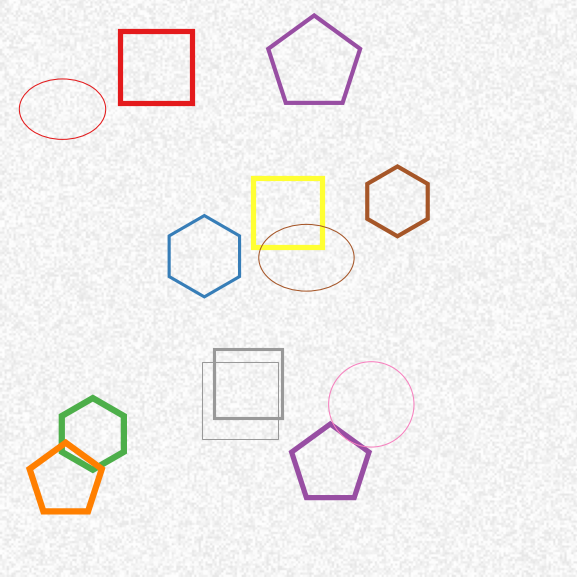[{"shape": "square", "thickness": 2.5, "radius": 0.31, "center": [0.27, 0.883]}, {"shape": "oval", "thickness": 0.5, "radius": 0.37, "center": [0.108, 0.81]}, {"shape": "hexagon", "thickness": 1.5, "radius": 0.35, "center": [0.354, 0.555]}, {"shape": "hexagon", "thickness": 3, "radius": 0.31, "center": [0.161, 0.248]}, {"shape": "pentagon", "thickness": 2.5, "radius": 0.35, "center": [0.572, 0.194]}, {"shape": "pentagon", "thickness": 2, "radius": 0.42, "center": [0.544, 0.889]}, {"shape": "pentagon", "thickness": 3, "radius": 0.33, "center": [0.114, 0.167]}, {"shape": "square", "thickness": 2.5, "radius": 0.3, "center": [0.498, 0.63]}, {"shape": "hexagon", "thickness": 2, "radius": 0.3, "center": [0.688, 0.65]}, {"shape": "oval", "thickness": 0.5, "radius": 0.41, "center": [0.531, 0.553]}, {"shape": "circle", "thickness": 0.5, "radius": 0.37, "center": [0.643, 0.299]}, {"shape": "square", "thickness": 0.5, "radius": 0.33, "center": [0.415, 0.305]}, {"shape": "square", "thickness": 1.5, "radius": 0.3, "center": [0.43, 0.335]}]